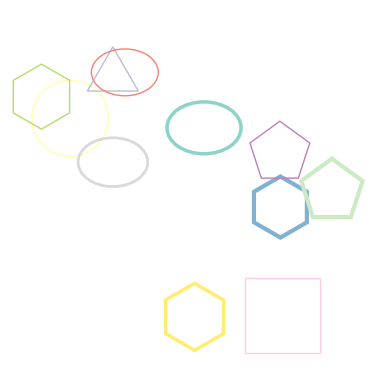[{"shape": "oval", "thickness": 2.5, "radius": 0.48, "center": [0.53, 0.668]}, {"shape": "circle", "thickness": 1, "radius": 0.5, "center": [0.182, 0.693]}, {"shape": "triangle", "thickness": 1, "radius": 0.38, "center": [0.293, 0.802]}, {"shape": "oval", "thickness": 1, "radius": 0.43, "center": [0.324, 0.812]}, {"shape": "hexagon", "thickness": 3, "radius": 0.4, "center": [0.728, 0.462]}, {"shape": "hexagon", "thickness": 1, "radius": 0.42, "center": [0.108, 0.749]}, {"shape": "square", "thickness": 1, "radius": 0.49, "center": [0.734, 0.181]}, {"shape": "oval", "thickness": 2, "radius": 0.45, "center": [0.293, 0.579]}, {"shape": "pentagon", "thickness": 1, "radius": 0.41, "center": [0.727, 0.603]}, {"shape": "pentagon", "thickness": 3, "radius": 0.42, "center": [0.862, 0.504]}, {"shape": "hexagon", "thickness": 2.5, "radius": 0.44, "center": [0.505, 0.177]}]